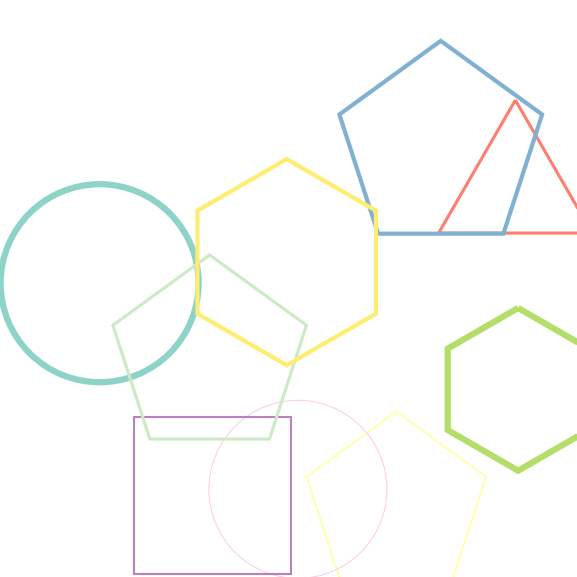[{"shape": "circle", "thickness": 3, "radius": 0.86, "center": [0.172, 0.509]}, {"shape": "pentagon", "thickness": 1, "radius": 0.82, "center": [0.686, 0.123]}, {"shape": "triangle", "thickness": 1.5, "radius": 0.77, "center": [0.892, 0.672]}, {"shape": "pentagon", "thickness": 2, "radius": 0.92, "center": [0.763, 0.744]}, {"shape": "hexagon", "thickness": 3, "radius": 0.7, "center": [0.897, 0.325]}, {"shape": "circle", "thickness": 0.5, "radius": 0.77, "center": [0.516, 0.152]}, {"shape": "square", "thickness": 1, "radius": 0.68, "center": [0.367, 0.14]}, {"shape": "pentagon", "thickness": 1.5, "radius": 0.88, "center": [0.363, 0.381]}, {"shape": "hexagon", "thickness": 2, "radius": 0.89, "center": [0.496, 0.545]}]